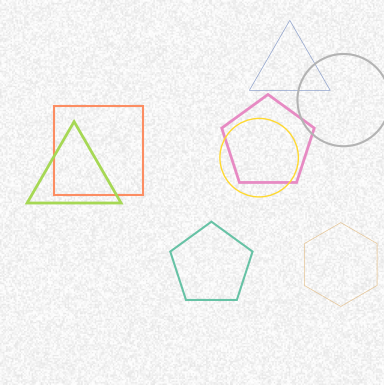[{"shape": "pentagon", "thickness": 1.5, "radius": 0.56, "center": [0.549, 0.312]}, {"shape": "square", "thickness": 1.5, "radius": 0.58, "center": [0.256, 0.61]}, {"shape": "triangle", "thickness": 0.5, "radius": 0.61, "center": [0.753, 0.826]}, {"shape": "pentagon", "thickness": 2, "radius": 0.63, "center": [0.696, 0.628]}, {"shape": "triangle", "thickness": 2, "radius": 0.7, "center": [0.192, 0.543]}, {"shape": "circle", "thickness": 1, "radius": 0.51, "center": [0.673, 0.59]}, {"shape": "hexagon", "thickness": 0.5, "radius": 0.54, "center": [0.885, 0.313]}, {"shape": "circle", "thickness": 1.5, "radius": 0.6, "center": [0.892, 0.74]}]